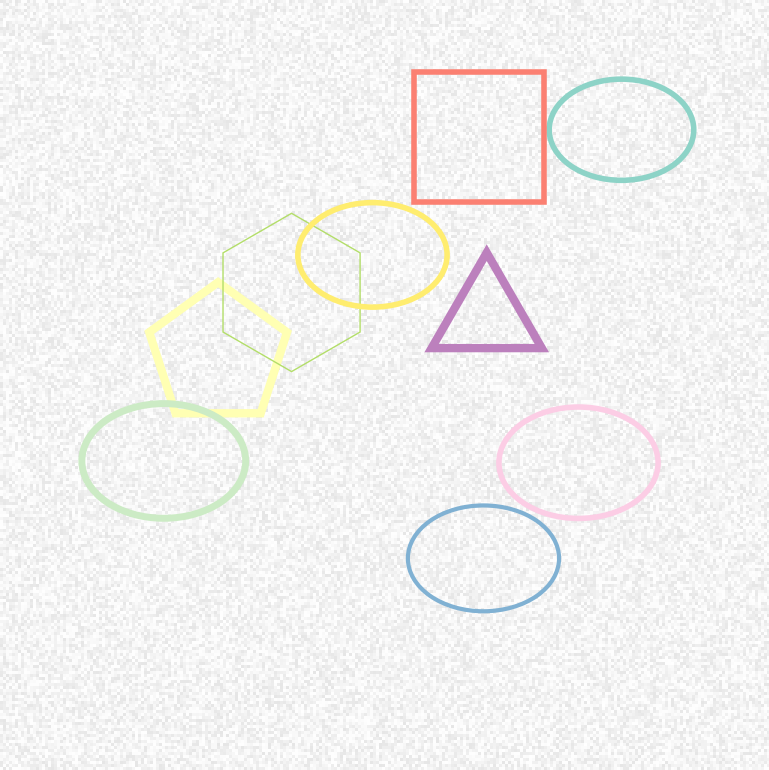[{"shape": "oval", "thickness": 2, "radius": 0.47, "center": [0.807, 0.832]}, {"shape": "pentagon", "thickness": 3, "radius": 0.47, "center": [0.283, 0.539]}, {"shape": "square", "thickness": 2, "radius": 0.42, "center": [0.622, 0.822]}, {"shape": "oval", "thickness": 1.5, "radius": 0.49, "center": [0.628, 0.275]}, {"shape": "hexagon", "thickness": 0.5, "radius": 0.51, "center": [0.379, 0.62]}, {"shape": "oval", "thickness": 2, "radius": 0.52, "center": [0.751, 0.399]}, {"shape": "triangle", "thickness": 3, "radius": 0.41, "center": [0.632, 0.589]}, {"shape": "oval", "thickness": 2.5, "radius": 0.53, "center": [0.213, 0.401]}, {"shape": "oval", "thickness": 2, "radius": 0.48, "center": [0.484, 0.669]}]